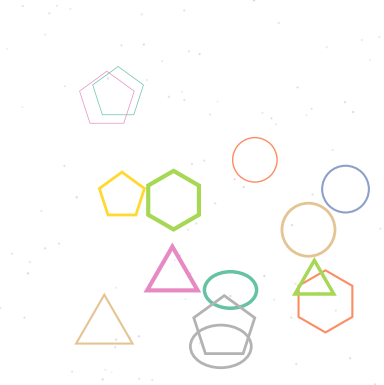[{"shape": "pentagon", "thickness": 0.5, "radius": 0.35, "center": [0.307, 0.758]}, {"shape": "oval", "thickness": 2.5, "radius": 0.34, "center": [0.599, 0.247]}, {"shape": "circle", "thickness": 1, "radius": 0.29, "center": [0.662, 0.585]}, {"shape": "hexagon", "thickness": 1.5, "radius": 0.4, "center": [0.845, 0.217]}, {"shape": "circle", "thickness": 1.5, "radius": 0.3, "center": [0.897, 0.509]}, {"shape": "triangle", "thickness": 3, "radius": 0.38, "center": [0.448, 0.284]}, {"shape": "pentagon", "thickness": 0.5, "radius": 0.37, "center": [0.278, 0.74]}, {"shape": "triangle", "thickness": 2.5, "radius": 0.29, "center": [0.817, 0.265]}, {"shape": "hexagon", "thickness": 3, "radius": 0.38, "center": [0.451, 0.48]}, {"shape": "pentagon", "thickness": 2, "radius": 0.31, "center": [0.317, 0.491]}, {"shape": "circle", "thickness": 2, "radius": 0.34, "center": [0.801, 0.403]}, {"shape": "triangle", "thickness": 1.5, "radius": 0.42, "center": [0.271, 0.15]}, {"shape": "oval", "thickness": 2, "radius": 0.4, "center": [0.574, 0.1]}, {"shape": "pentagon", "thickness": 2, "radius": 0.42, "center": [0.583, 0.149]}]